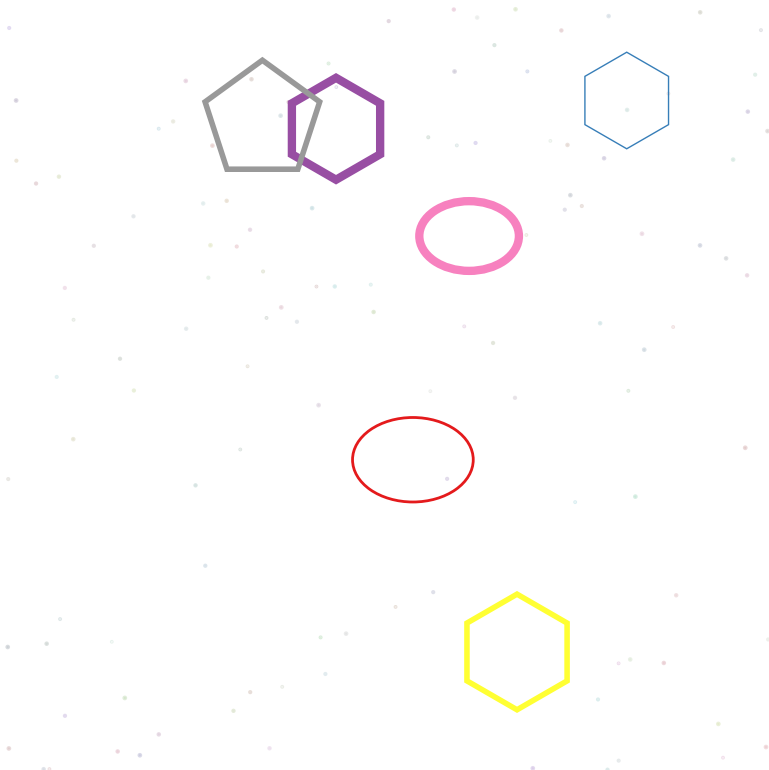[{"shape": "oval", "thickness": 1, "radius": 0.39, "center": [0.536, 0.403]}, {"shape": "hexagon", "thickness": 0.5, "radius": 0.31, "center": [0.814, 0.869]}, {"shape": "hexagon", "thickness": 3, "radius": 0.33, "center": [0.436, 0.833]}, {"shape": "hexagon", "thickness": 2, "radius": 0.38, "center": [0.671, 0.153]}, {"shape": "oval", "thickness": 3, "radius": 0.32, "center": [0.609, 0.693]}, {"shape": "pentagon", "thickness": 2, "radius": 0.39, "center": [0.341, 0.844]}]